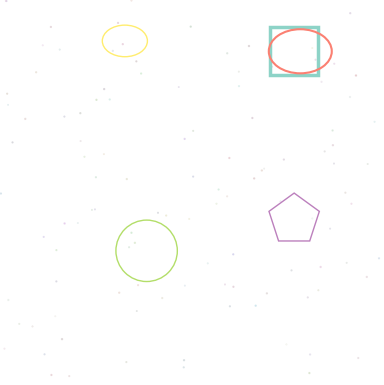[{"shape": "square", "thickness": 2.5, "radius": 0.31, "center": [0.764, 0.867]}, {"shape": "oval", "thickness": 1.5, "radius": 0.41, "center": [0.78, 0.867]}, {"shape": "circle", "thickness": 1, "radius": 0.4, "center": [0.381, 0.349]}, {"shape": "pentagon", "thickness": 1, "radius": 0.34, "center": [0.764, 0.43]}, {"shape": "oval", "thickness": 1, "radius": 0.29, "center": [0.324, 0.894]}]